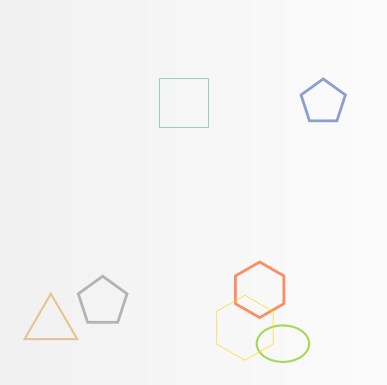[{"shape": "square", "thickness": 0.5, "radius": 0.32, "center": [0.474, 0.734]}, {"shape": "hexagon", "thickness": 2, "radius": 0.36, "center": [0.67, 0.247]}, {"shape": "pentagon", "thickness": 2, "radius": 0.3, "center": [0.834, 0.735]}, {"shape": "oval", "thickness": 1.5, "radius": 0.34, "center": [0.73, 0.107]}, {"shape": "hexagon", "thickness": 0.5, "radius": 0.42, "center": [0.632, 0.149]}, {"shape": "triangle", "thickness": 1.5, "radius": 0.39, "center": [0.131, 0.158]}, {"shape": "pentagon", "thickness": 2, "radius": 0.33, "center": [0.265, 0.216]}]